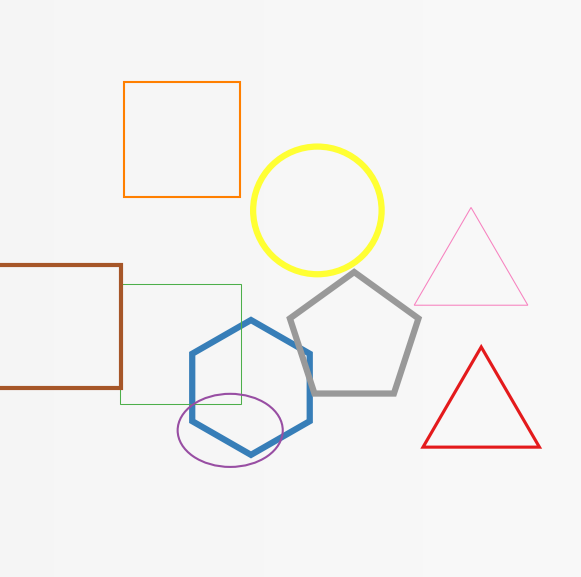[{"shape": "triangle", "thickness": 1.5, "radius": 0.58, "center": [0.828, 0.283]}, {"shape": "hexagon", "thickness": 3, "radius": 0.58, "center": [0.432, 0.328]}, {"shape": "square", "thickness": 0.5, "radius": 0.52, "center": [0.311, 0.404]}, {"shape": "oval", "thickness": 1, "radius": 0.45, "center": [0.396, 0.254]}, {"shape": "square", "thickness": 1, "radius": 0.5, "center": [0.314, 0.757]}, {"shape": "circle", "thickness": 3, "radius": 0.55, "center": [0.546, 0.635]}, {"shape": "square", "thickness": 2, "radius": 0.53, "center": [0.102, 0.434]}, {"shape": "triangle", "thickness": 0.5, "radius": 0.56, "center": [0.81, 0.527]}, {"shape": "pentagon", "thickness": 3, "radius": 0.58, "center": [0.609, 0.412]}]